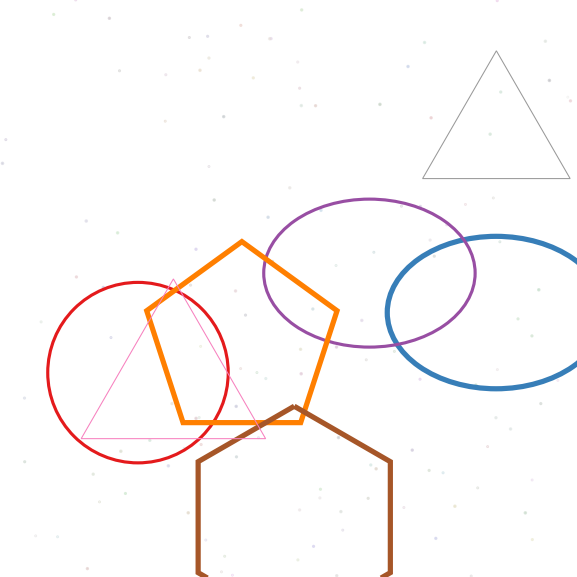[{"shape": "circle", "thickness": 1.5, "radius": 0.78, "center": [0.239, 0.354]}, {"shape": "oval", "thickness": 2.5, "radius": 0.94, "center": [0.859, 0.458]}, {"shape": "oval", "thickness": 1.5, "radius": 0.92, "center": [0.64, 0.526]}, {"shape": "pentagon", "thickness": 2.5, "radius": 0.87, "center": [0.419, 0.407]}, {"shape": "hexagon", "thickness": 2.5, "radius": 0.96, "center": [0.51, 0.104]}, {"shape": "triangle", "thickness": 0.5, "radius": 0.92, "center": [0.3, 0.332]}, {"shape": "triangle", "thickness": 0.5, "radius": 0.74, "center": [0.86, 0.764]}]